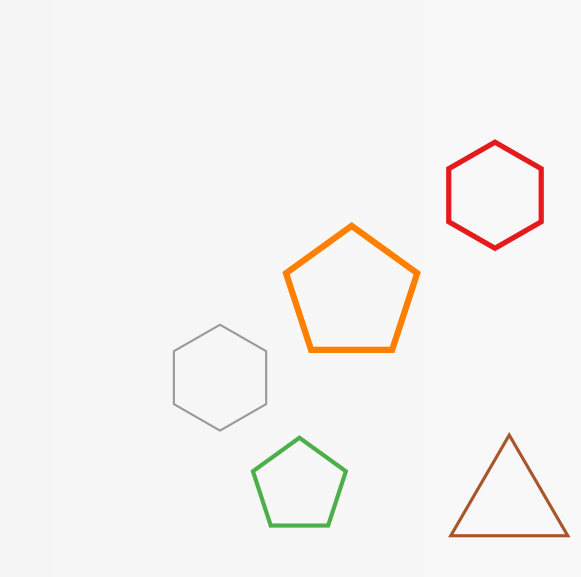[{"shape": "hexagon", "thickness": 2.5, "radius": 0.46, "center": [0.852, 0.661]}, {"shape": "pentagon", "thickness": 2, "radius": 0.42, "center": [0.515, 0.157]}, {"shape": "pentagon", "thickness": 3, "radius": 0.59, "center": [0.605, 0.489]}, {"shape": "triangle", "thickness": 1.5, "radius": 0.58, "center": [0.876, 0.13]}, {"shape": "hexagon", "thickness": 1, "radius": 0.46, "center": [0.379, 0.345]}]